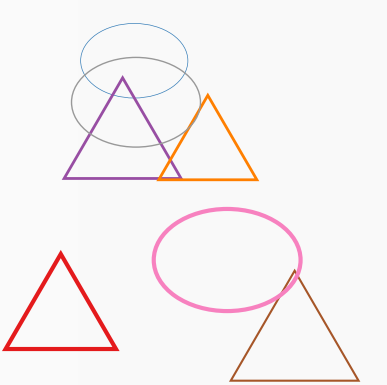[{"shape": "triangle", "thickness": 3, "radius": 0.82, "center": [0.157, 0.176]}, {"shape": "oval", "thickness": 0.5, "radius": 0.69, "center": [0.346, 0.842]}, {"shape": "triangle", "thickness": 2, "radius": 0.87, "center": [0.316, 0.624]}, {"shape": "triangle", "thickness": 2, "radius": 0.73, "center": [0.536, 0.606]}, {"shape": "triangle", "thickness": 1.5, "radius": 0.95, "center": [0.76, 0.106]}, {"shape": "oval", "thickness": 3, "radius": 0.95, "center": [0.586, 0.325]}, {"shape": "oval", "thickness": 1, "radius": 0.83, "center": [0.351, 0.734]}]